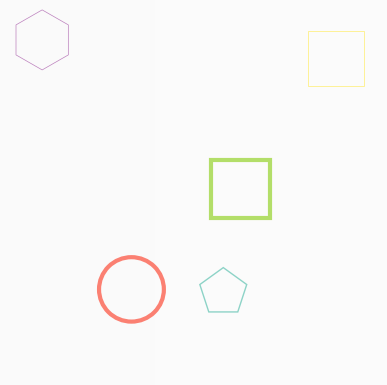[{"shape": "pentagon", "thickness": 1, "radius": 0.32, "center": [0.576, 0.241]}, {"shape": "circle", "thickness": 3, "radius": 0.42, "center": [0.339, 0.248]}, {"shape": "square", "thickness": 3, "radius": 0.38, "center": [0.621, 0.509]}, {"shape": "hexagon", "thickness": 0.5, "radius": 0.39, "center": [0.109, 0.896]}, {"shape": "square", "thickness": 0.5, "radius": 0.36, "center": [0.868, 0.849]}]